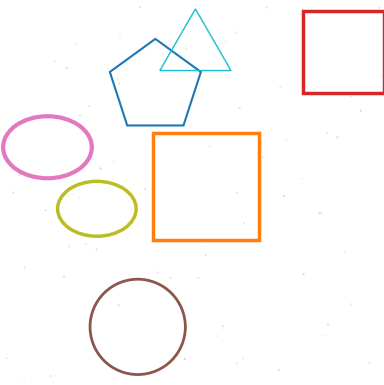[{"shape": "pentagon", "thickness": 1.5, "radius": 0.62, "center": [0.404, 0.775]}, {"shape": "square", "thickness": 2.5, "radius": 0.69, "center": [0.536, 0.516]}, {"shape": "square", "thickness": 2.5, "radius": 0.53, "center": [0.892, 0.865]}, {"shape": "circle", "thickness": 2, "radius": 0.62, "center": [0.358, 0.151]}, {"shape": "oval", "thickness": 3, "radius": 0.58, "center": [0.123, 0.618]}, {"shape": "oval", "thickness": 2.5, "radius": 0.51, "center": [0.252, 0.458]}, {"shape": "triangle", "thickness": 1, "radius": 0.53, "center": [0.508, 0.87]}]